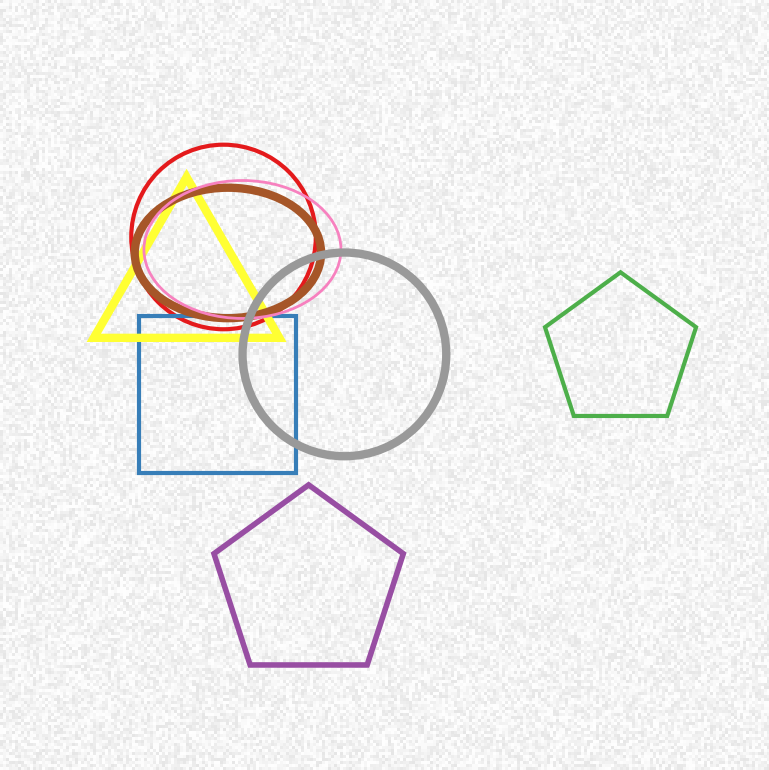[{"shape": "circle", "thickness": 1.5, "radius": 0.6, "center": [0.29, 0.692]}, {"shape": "square", "thickness": 1.5, "radius": 0.51, "center": [0.282, 0.488]}, {"shape": "pentagon", "thickness": 1.5, "radius": 0.52, "center": [0.806, 0.543]}, {"shape": "pentagon", "thickness": 2, "radius": 0.65, "center": [0.401, 0.241]}, {"shape": "triangle", "thickness": 3, "radius": 0.7, "center": [0.242, 0.631]}, {"shape": "oval", "thickness": 3, "radius": 0.61, "center": [0.296, 0.672]}, {"shape": "oval", "thickness": 1, "radius": 0.64, "center": [0.315, 0.676]}, {"shape": "circle", "thickness": 3, "radius": 0.66, "center": [0.447, 0.54]}]